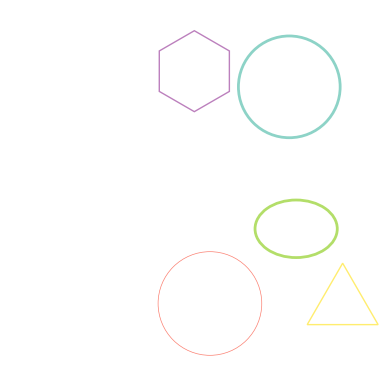[{"shape": "circle", "thickness": 2, "radius": 0.66, "center": [0.751, 0.774]}, {"shape": "circle", "thickness": 0.5, "radius": 0.67, "center": [0.545, 0.212]}, {"shape": "oval", "thickness": 2, "radius": 0.53, "center": [0.769, 0.406]}, {"shape": "hexagon", "thickness": 1, "radius": 0.53, "center": [0.505, 0.815]}, {"shape": "triangle", "thickness": 1, "radius": 0.53, "center": [0.89, 0.21]}]